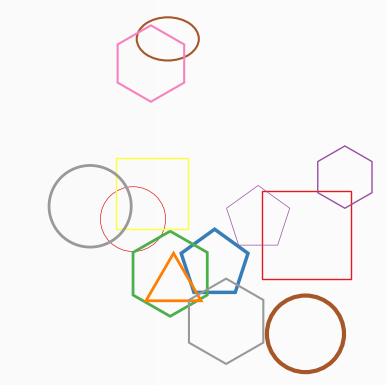[{"shape": "circle", "thickness": 0.5, "radius": 0.42, "center": [0.343, 0.431]}, {"shape": "square", "thickness": 1, "radius": 0.57, "center": [0.792, 0.391]}, {"shape": "pentagon", "thickness": 2.5, "radius": 0.45, "center": [0.554, 0.314]}, {"shape": "hexagon", "thickness": 2, "radius": 0.55, "center": [0.439, 0.289]}, {"shape": "pentagon", "thickness": 0.5, "radius": 0.43, "center": [0.666, 0.433]}, {"shape": "hexagon", "thickness": 1, "radius": 0.4, "center": [0.89, 0.54]}, {"shape": "triangle", "thickness": 2, "radius": 0.41, "center": [0.448, 0.26]}, {"shape": "square", "thickness": 1, "radius": 0.46, "center": [0.392, 0.498]}, {"shape": "oval", "thickness": 1.5, "radius": 0.4, "center": [0.433, 0.899]}, {"shape": "circle", "thickness": 3, "radius": 0.5, "center": [0.788, 0.133]}, {"shape": "hexagon", "thickness": 1.5, "radius": 0.5, "center": [0.389, 0.835]}, {"shape": "hexagon", "thickness": 1.5, "radius": 0.55, "center": [0.584, 0.165]}, {"shape": "circle", "thickness": 2, "radius": 0.53, "center": [0.233, 0.464]}]